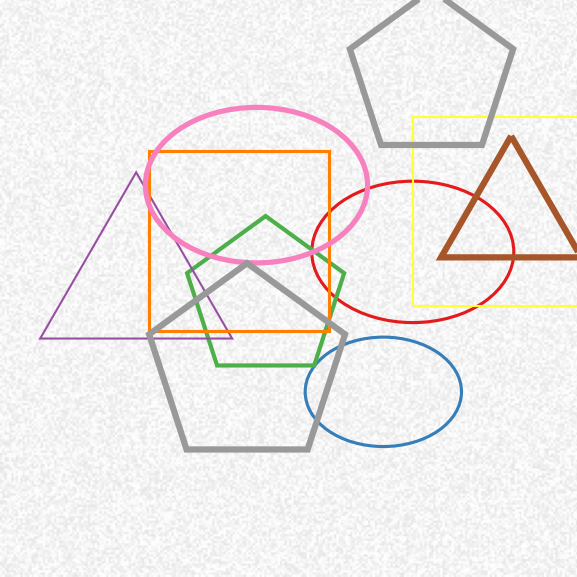[{"shape": "oval", "thickness": 1.5, "radius": 0.87, "center": [0.715, 0.563]}, {"shape": "oval", "thickness": 1.5, "radius": 0.68, "center": [0.664, 0.321]}, {"shape": "pentagon", "thickness": 2, "radius": 0.72, "center": [0.46, 0.482]}, {"shape": "triangle", "thickness": 1, "radius": 0.96, "center": [0.236, 0.509]}, {"shape": "square", "thickness": 1.5, "radius": 0.78, "center": [0.414, 0.582]}, {"shape": "square", "thickness": 1, "radius": 0.82, "center": [0.878, 0.632]}, {"shape": "triangle", "thickness": 3, "radius": 0.7, "center": [0.885, 0.624]}, {"shape": "oval", "thickness": 2.5, "radius": 0.96, "center": [0.444, 0.679]}, {"shape": "pentagon", "thickness": 3, "radius": 0.89, "center": [0.428, 0.365]}, {"shape": "pentagon", "thickness": 3, "radius": 0.74, "center": [0.747, 0.868]}]